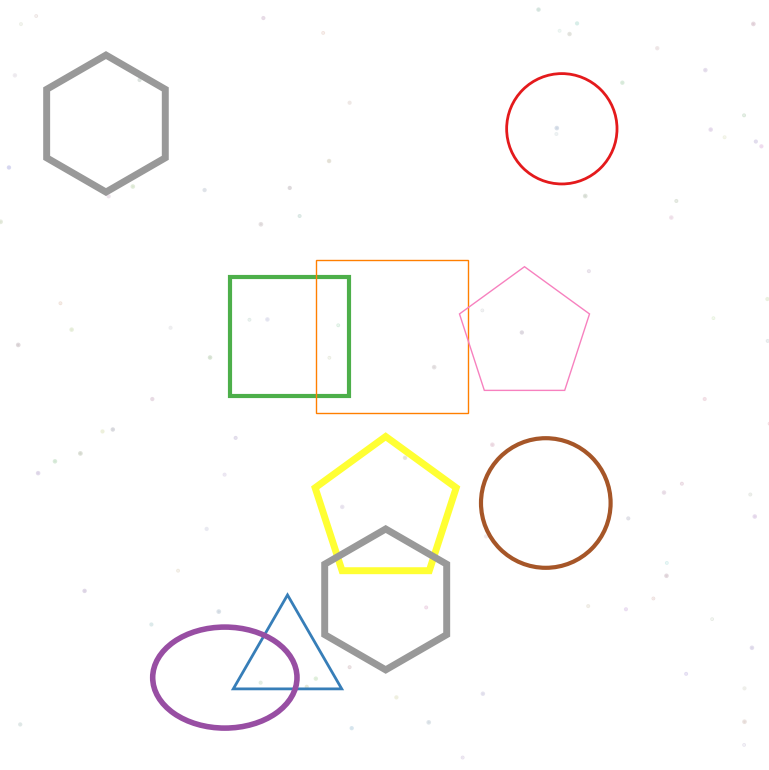[{"shape": "circle", "thickness": 1, "radius": 0.36, "center": [0.73, 0.833]}, {"shape": "triangle", "thickness": 1, "radius": 0.41, "center": [0.373, 0.146]}, {"shape": "square", "thickness": 1.5, "radius": 0.39, "center": [0.376, 0.563]}, {"shape": "oval", "thickness": 2, "radius": 0.47, "center": [0.292, 0.12]}, {"shape": "square", "thickness": 0.5, "radius": 0.5, "center": [0.509, 0.563]}, {"shape": "pentagon", "thickness": 2.5, "radius": 0.48, "center": [0.501, 0.337]}, {"shape": "circle", "thickness": 1.5, "radius": 0.42, "center": [0.709, 0.347]}, {"shape": "pentagon", "thickness": 0.5, "radius": 0.44, "center": [0.681, 0.565]}, {"shape": "hexagon", "thickness": 2.5, "radius": 0.46, "center": [0.501, 0.222]}, {"shape": "hexagon", "thickness": 2.5, "radius": 0.44, "center": [0.138, 0.84]}]